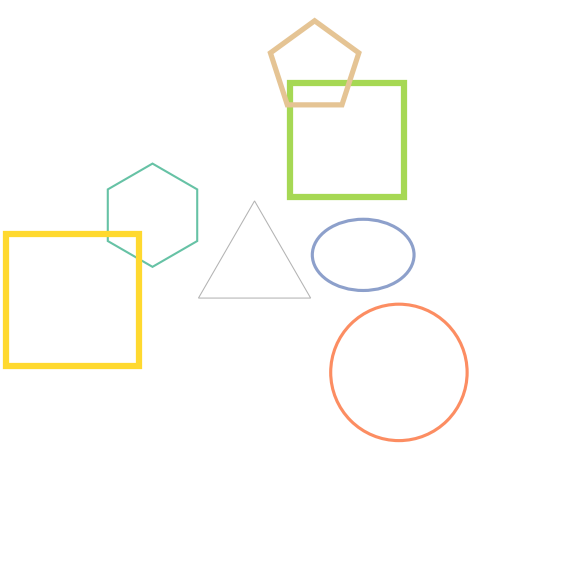[{"shape": "hexagon", "thickness": 1, "radius": 0.45, "center": [0.264, 0.626]}, {"shape": "circle", "thickness": 1.5, "radius": 0.59, "center": [0.691, 0.354]}, {"shape": "oval", "thickness": 1.5, "radius": 0.44, "center": [0.629, 0.558]}, {"shape": "square", "thickness": 3, "radius": 0.49, "center": [0.601, 0.757]}, {"shape": "square", "thickness": 3, "radius": 0.57, "center": [0.125, 0.48]}, {"shape": "pentagon", "thickness": 2.5, "radius": 0.4, "center": [0.545, 0.883]}, {"shape": "triangle", "thickness": 0.5, "radius": 0.56, "center": [0.441, 0.539]}]